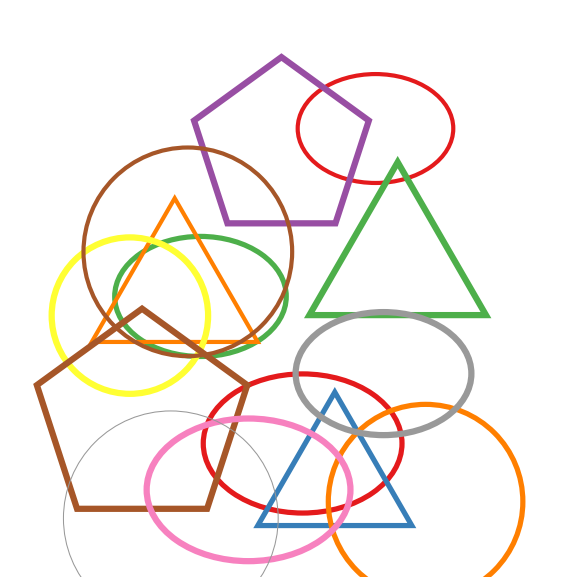[{"shape": "oval", "thickness": 2, "radius": 0.67, "center": [0.65, 0.777]}, {"shape": "oval", "thickness": 2.5, "radius": 0.86, "center": [0.524, 0.231]}, {"shape": "triangle", "thickness": 2.5, "radius": 0.77, "center": [0.58, 0.166]}, {"shape": "oval", "thickness": 2.5, "radius": 0.74, "center": [0.347, 0.486]}, {"shape": "triangle", "thickness": 3, "radius": 0.88, "center": [0.689, 0.542]}, {"shape": "pentagon", "thickness": 3, "radius": 0.8, "center": [0.487, 0.741]}, {"shape": "triangle", "thickness": 2, "radius": 0.83, "center": [0.303, 0.49]}, {"shape": "circle", "thickness": 2.5, "radius": 0.84, "center": [0.737, 0.131]}, {"shape": "circle", "thickness": 3, "radius": 0.68, "center": [0.225, 0.453]}, {"shape": "pentagon", "thickness": 3, "radius": 0.96, "center": [0.246, 0.273]}, {"shape": "circle", "thickness": 2, "radius": 0.9, "center": [0.325, 0.563]}, {"shape": "oval", "thickness": 3, "radius": 0.88, "center": [0.43, 0.151]}, {"shape": "oval", "thickness": 3, "radius": 0.76, "center": [0.664, 0.352]}, {"shape": "circle", "thickness": 0.5, "radius": 0.93, "center": [0.296, 0.102]}]